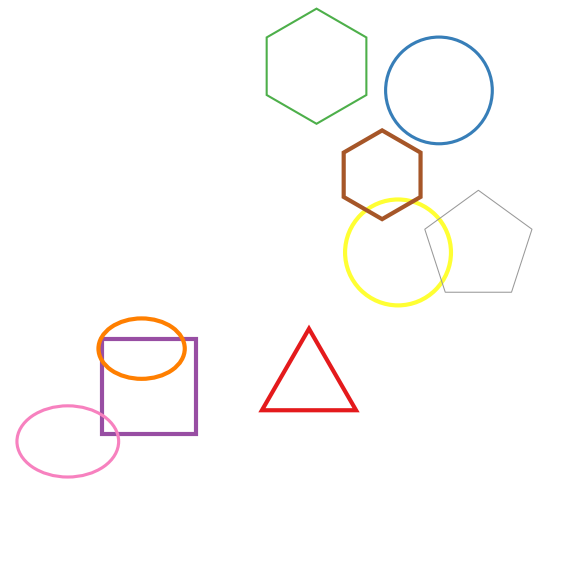[{"shape": "triangle", "thickness": 2, "radius": 0.47, "center": [0.535, 0.336]}, {"shape": "circle", "thickness": 1.5, "radius": 0.46, "center": [0.76, 0.843]}, {"shape": "hexagon", "thickness": 1, "radius": 0.5, "center": [0.548, 0.884]}, {"shape": "square", "thickness": 2, "radius": 0.41, "center": [0.258, 0.329]}, {"shape": "oval", "thickness": 2, "radius": 0.37, "center": [0.245, 0.395]}, {"shape": "circle", "thickness": 2, "radius": 0.46, "center": [0.689, 0.562]}, {"shape": "hexagon", "thickness": 2, "radius": 0.38, "center": [0.662, 0.697]}, {"shape": "oval", "thickness": 1.5, "radius": 0.44, "center": [0.117, 0.235]}, {"shape": "pentagon", "thickness": 0.5, "radius": 0.49, "center": [0.828, 0.572]}]